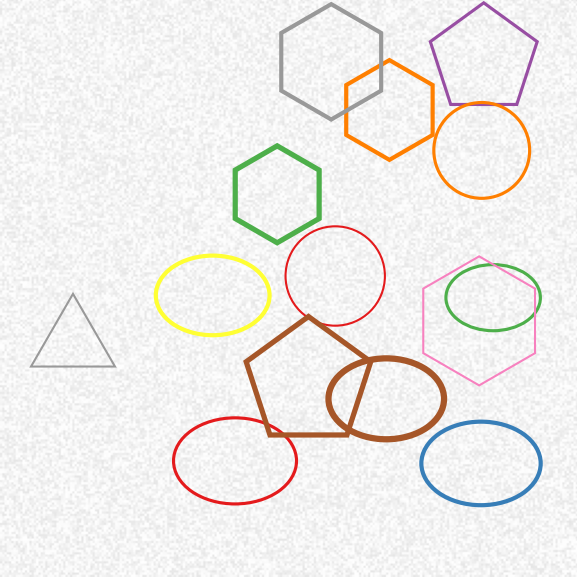[{"shape": "circle", "thickness": 1, "radius": 0.43, "center": [0.58, 0.521]}, {"shape": "oval", "thickness": 1.5, "radius": 0.53, "center": [0.407, 0.201]}, {"shape": "oval", "thickness": 2, "radius": 0.52, "center": [0.833, 0.197]}, {"shape": "hexagon", "thickness": 2.5, "radius": 0.42, "center": [0.48, 0.663]}, {"shape": "oval", "thickness": 1.5, "radius": 0.41, "center": [0.854, 0.484]}, {"shape": "pentagon", "thickness": 1.5, "radius": 0.49, "center": [0.838, 0.897]}, {"shape": "circle", "thickness": 1.5, "radius": 0.41, "center": [0.834, 0.739]}, {"shape": "hexagon", "thickness": 2, "radius": 0.43, "center": [0.674, 0.809]}, {"shape": "oval", "thickness": 2, "radius": 0.49, "center": [0.368, 0.488]}, {"shape": "oval", "thickness": 3, "radius": 0.5, "center": [0.669, 0.309]}, {"shape": "pentagon", "thickness": 2.5, "radius": 0.57, "center": [0.534, 0.338]}, {"shape": "hexagon", "thickness": 1, "radius": 0.56, "center": [0.83, 0.444]}, {"shape": "hexagon", "thickness": 2, "radius": 0.5, "center": [0.574, 0.892]}, {"shape": "triangle", "thickness": 1, "radius": 0.42, "center": [0.126, 0.406]}]